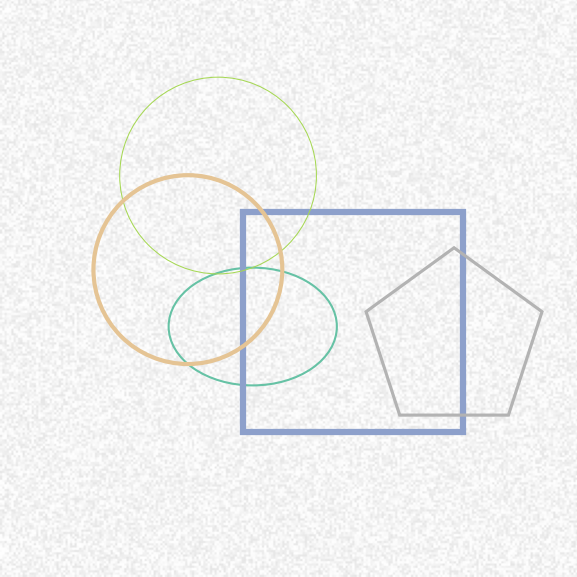[{"shape": "oval", "thickness": 1, "radius": 0.73, "center": [0.438, 0.434]}, {"shape": "square", "thickness": 3, "radius": 0.95, "center": [0.611, 0.442]}, {"shape": "circle", "thickness": 0.5, "radius": 0.85, "center": [0.378, 0.695]}, {"shape": "circle", "thickness": 2, "radius": 0.82, "center": [0.325, 0.532]}, {"shape": "pentagon", "thickness": 1.5, "radius": 0.8, "center": [0.786, 0.41]}]